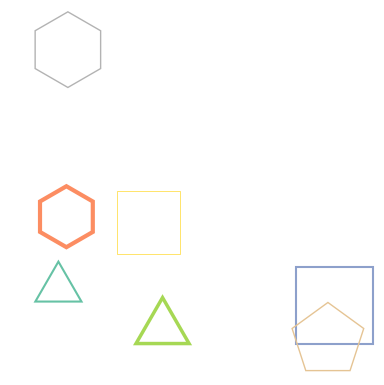[{"shape": "triangle", "thickness": 1.5, "radius": 0.35, "center": [0.152, 0.251]}, {"shape": "hexagon", "thickness": 3, "radius": 0.4, "center": [0.172, 0.437]}, {"shape": "square", "thickness": 1.5, "radius": 0.5, "center": [0.87, 0.208]}, {"shape": "triangle", "thickness": 2.5, "radius": 0.4, "center": [0.422, 0.147]}, {"shape": "square", "thickness": 0.5, "radius": 0.41, "center": [0.386, 0.421]}, {"shape": "pentagon", "thickness": 1, "radius": 0.49, "center": [0.852, 0.117]}, {"shape": "hexagon", "thickness": 1, "radius": 0.49, "center": [0.176, 0.871]}]